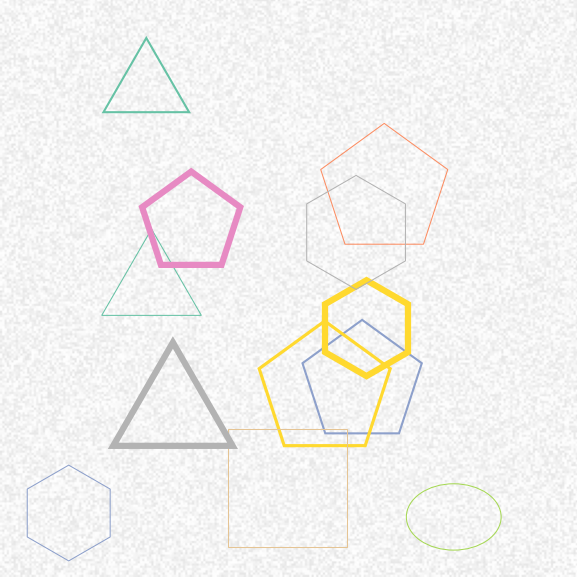[{"shape": "triangle", "thickness": 1, "radius": 0.43, "center": [0.253, 0.848]}, {"shape": "triangle", "thickness": 0.5, "radius": 0.5, "center": [0.262, 0.503]}, {"shape": "pentagon", "thickness": 0.5, "radius": 0.58, "center": [0.665, 0.67]}, {"shape": "hexagon", "thickness": 0.5, "radius": 0.41, "center": [0.119, 0.111]}, {"shape": "pentagon", "thickness": 1, "radius": 0.54, "center": [0.627, 0.337]}, {"shape": "pentagon", "thickness": 3, "radius": 0.45, "center": [0.331, 0.613]}, {"shape": "oval", "thickness": 0.5, "radius": 0.41, "center": [0.786, 0.104]}, {"shape": "pentagon", "thickness": 1.5, "radius": 0.6, "center": [0.562, 0.324]}, {"shape": "hexagon", "thickness": 3, "radius": 0.41, "center": [0.635, 0.431]}, {"shape": "square", "thickness": 0.5, "radius": 0.51, "center": [0.498, 0.154]}, {"shape": "triangle", "thickness": 3, "radius": 0.6, "center": [0.299, 0.287]}, {"shape": "hexagon", "thickness": 0.5, "radius": 0.49, "center": [0.617, 0.597]}]